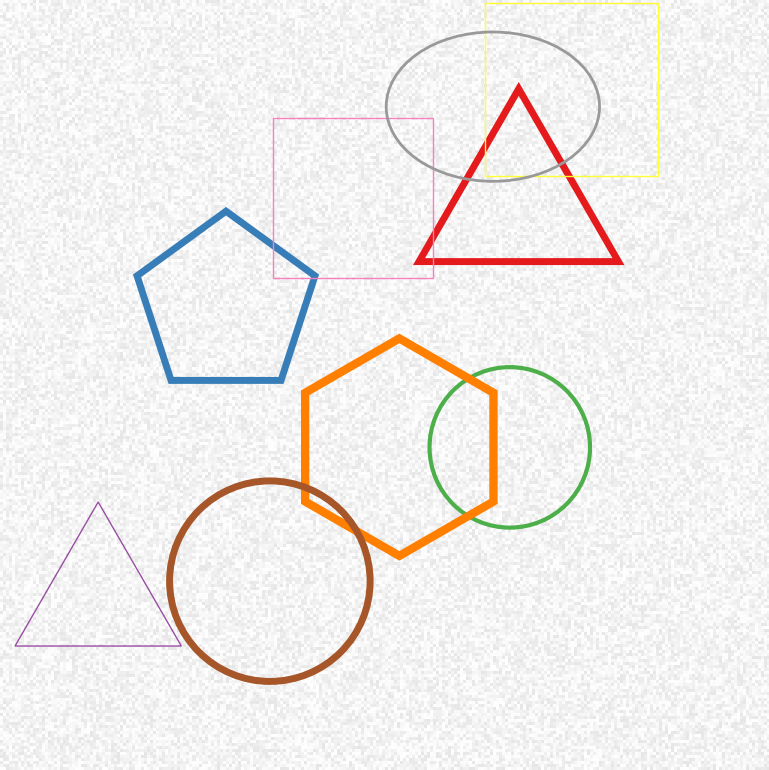[{"shape": "triangle", "thickness": 2.5, "radius": 0.75, "center": [0.674, 0.735]}, {"shape": "pentagon", "thickness": 2.5, "radius": 0.61, "center": [0.294, 0.604]}, {"shape": "circle", "thickness": 1.5, "radius": 0.52, "center": [0.662, 0.419]}, {"shape": "triangle", "thickness": 0.5, "radius": 0.62, "center": [0.128, 0.223]}, {"shape": "hexagon", "thickness": 3, "radius": 0.71, "center": [0.519, 0.419]}, {"shape": "square", "thickness": 0.5, "radius": 0.56, "center": [0.742, 0.883]}, {"shape": "circle", "thickness": 2.5, "radius": 0.65, "center": [0.35, 0.245]}, {"shape": "square", "thickness": 0.5, "radius": 0.52, "center": [0.458, 0.743]}, {"shape": "oval", "thickness": 1, "radius": 0.69, "center": [0.64, 0.861]}]